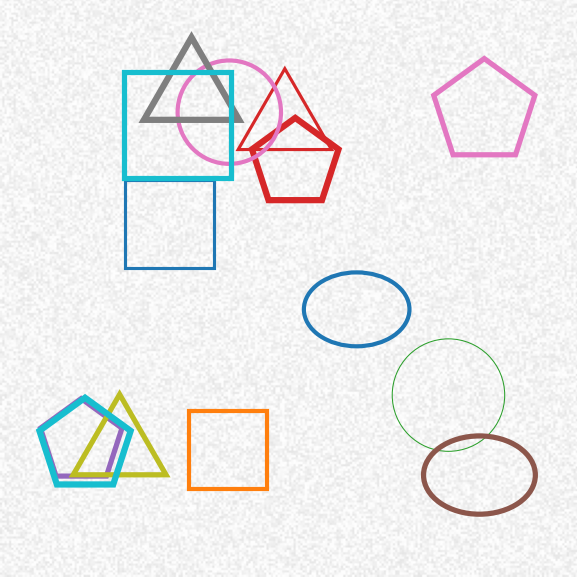[{"shape": "oval", "thickness": 2, "radius": 0.46, "center": [0.618, 0.463]}, {"shape": "square", "thickness": 1.5, "radius": 0.38, "center": [0.293, 0.612]}, {"shape": "square", "thickness": 2, "radius": 0.34, "center": [0.394, 0.221]}, {"shape": "circle", "thickness": 0.5, "radius": 0.49, "center": [0.777, 0.315]}, {"shape": "pentagon", "thickness": 3, "radius": 0.39, "center": [0.511, 0.716]}, {"shape": "triangle", "thickness": 1.5, "radius": 0.47, "center": [0.493, 0.787]}, {"shape": "pentagon", "thickness": 2.5, "radius": 0.37, "center": [0.141, 0.235]}, {"shape": "oval", "thickness": 2.5, "radius": 0.48, "center": [0.83, 0.177]}, {"shape": "pentagon", "thickness": 2.5, "radius": 0.46, "center": [0.839, 0.806]}, {"shape": "circle", "thickness": 2, "radius": 0.45, "center": [0.397, 0.805]}, {"shape": "triangle", "thickness": 3, "radius": 0.48, "center": [0.332, 0.839]}, {"shape": "triangle", "thickness": 2.5, "radius": 0.46, "center": [0.207, 0.223]}, {"shape": "square", "thickness": 2.5, "radius": 0.46, "center": [0.307, 0.782]}, {"shape": "pentagon", "thickness": 3, "radius": 0.42, "center": [0.147, 0.227]}]